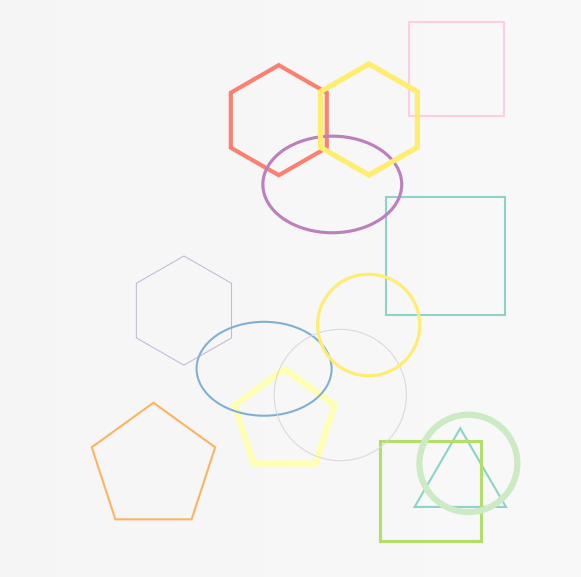[{"shape": "square", "thickness": 1, "radius": 0.51, "center": [0.766, 0.555]}, {"shape": "triangle", "thickness": 1, "radius": 0.45, "center": [0.792, 0.167]}, {"shape": "pentagon", "thickness": 3, "radius": 0.45, "center": [0.489, 0.27]}, {"shape": "hexagon", "thickness": 0.5, "radius": 0.47, "center": [0.316, 0.461]}, {"shape": "hexagon", "thickness": 2, "radius": 0.48, "center": [0.48, 0.791]}, {"shape": "oval", "thickness": 1, "radius": 0.58, "center": [0.454, 0.361]}, {"shape": "pentagon", "thickness": 1, "radius": 0.56, "center": [0.264, 0.19]}, {"shape": "square", "thickness": 1.5, "radius": 0.44, "center": [0.741, 0.149]}, {"shape": "square", "thickness": 1, "radius": 0.41, "center": [0.785, 0.88]}, {"shape": "circle", "thickness": 0.5, "radius": 0.57, "center": [0.585, 0.315]}, {"shape": "oval", "thickness": 1.5, "radius": 0.6, "center": [0.572, 0.68]}, {"shape": "circle", "thickness": 3, "radius": 0.42, "center": [0.806, 0.197]}, {"shape": "circle", "thickness": 1.5, "radius": 0.44, "center": [0.634, 0.436]}, {"shape": "hexagon", "thickness": 2.5, "radius": 0.48, "center": [0.635, 0.792]}]